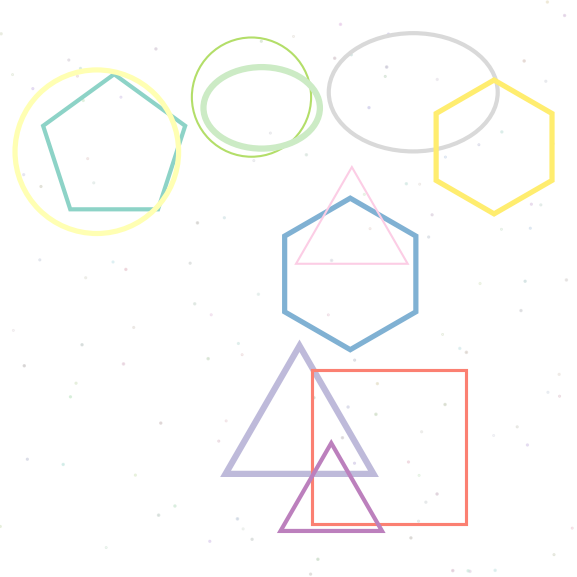[{"shape": "pentagon", "thickness": 2, "radius": 0.65, "center": [0.198, 0.741]}, {"shape": "circle", "thickness": 2.5, "radius": 0.71, "center": [0.168, 0.736]}, {"shape": "triangle", "thickness": 3, "radius": 0.74, "center": [0.519, 0.253]}, {"shape": "square", "thickness": 1.5, "radius": 0.67, "center": [0.674, 0.224]}, {"shape": "hexagon", "thickness": 2.5, "radius": 0.66, "center": [0.607, 0.525]}, {"shape": "circle", "thickness": 1, "radius": 0.52, "center": [0.435, 0.831]}, {"shape": "triangle", "thickness": 1, "radius": 0.56, "center": [0.609, 0.598]}, {"shape": "oval", "thickness": 2, "radius": 0.73, "center": [0.716, 0.839]}, {"shape": "triangle", "thickness": 2, "radius": 0.51, "center": [0.574, 0.13]}, {"shape": "oval", "thickness": 3, "radius": 0.5, "center": [0.453, 0.812]}, {"shape": "hexagon", "thickness": 2.5, "radius": 0.58, "center": [0.856, 0.745]}]